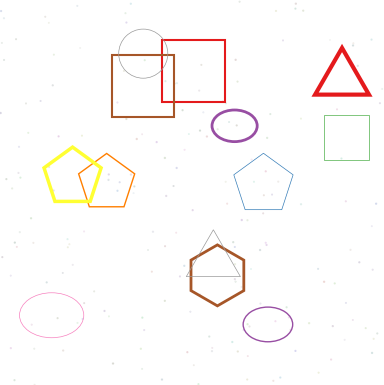[{"shape": "square", "thickness": 1.5, "radius": 0.41, "center": [0.502, 0.816]}, {"shape": "triangle", "thickness": 3, "radius": 0.4, "center": [0.888, 0.795]}, {"shape": "pentagon", "thickness": 0.5, "radius": 0.4, "center": [0.684, 0.521]}, {"shape": "square", "thickness": 0.5, "radius": 0.29, "center": [0.899, 0.642]}, {"shape": "oval", "thickness": 2, "radius": 0.29, "center": [0.609, 0.673]}, {"shape": "oval", "thickness": 1, "radius": 0.32, "center": [0.696, 0.157]}, {"shape": "pentagon", "thickness": 1, "radius": 0.38, "center": [0.277, 0.525]}, {"shape": "pentagon", "thickness": 2.5, "radius": 0.39, "center": [0.188, 0.54]}, {"shape": "hexagon", "thickness": 2, "radius": 0.4, "center": [0.565, 0.285]}, {"shape": "square", "thickness": 1.5, "radius": 0.4, "center": [0.371, 0.777]}, {"shape": "oval", "thickness": 0.5, "radius": 0.42, "center": [0.134, 0.181]}, {"shape": "triangle", "thickness": 0.5, "radius": 0.41, "center": [0.554, 0.322]}, {"shape": "circle", "thickness": 0.5, "radius": 0.32, "center": [0.372, 0.861]}]